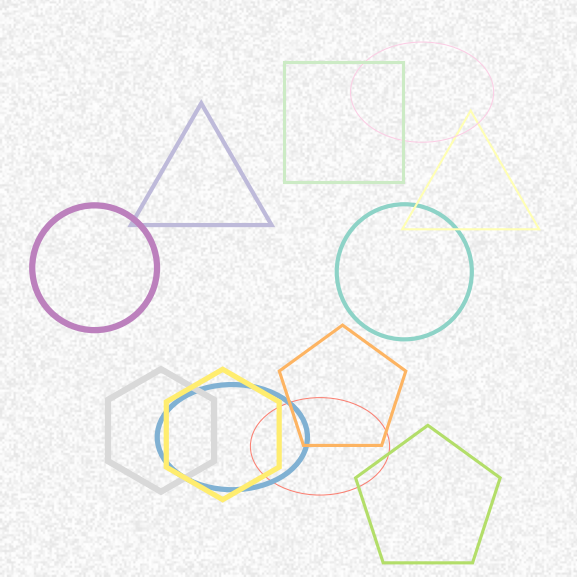[{"shape": "circle", "thickness": 2, "radius": 0.58, "center": [0.7, 0.528]}, {"shape": "triangle", "thickness": 1, "radius": 0.69, "center": [0.815, 0.671]}, {"shape": "triangle", "thickness": 2, "radius": 0.7, "center": [0.348, 0.68]}, {"shape": "oval", "thickness": 0.5, "radius": 0.6, "center": [0.554, 0.226]}, {"shape": "oval", "thickness": 2.5, "radius": 0.65, "center": [0.402, 0.242]}, {"shape": "pentagon", "thickness": 1.5, "radius": 0.58, "center": [0.593, 0.321]}, {"shape": "pentagon", "thickness": 1.5, "radius": 0.66, "center": [0.741, 0.131]}, {"shape": "oval", "thickness": 0.5, "radius": 0.62, "center": [0.731, 0.84]}, {"shape": "hexagon", "thickness": 3, "radius": 0.53, "center": [0.279, 0.254]}, {"shape": "circle", "thickness": 3, "radius": 0.54, "center": [0.164, 0.535]}, {"shape": "square", "thickness": 1.5, "radius": 0.52, "center": [0.595, 0.788]}, {"shape": "hexagon", "thickness": 2.5, "radius": 0.56, "center": [0.386, 0.247]}]